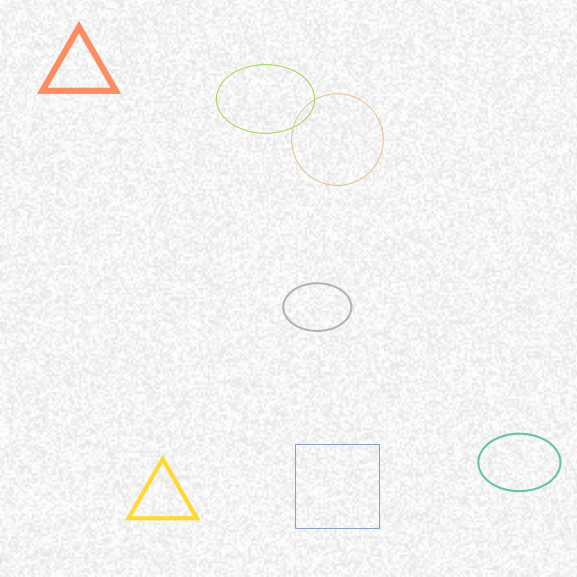[{"shape": "oval", "thickness": 1, "radius": 0.36, "center": [0.899, 0.198]}, {"shape": "triangle", "thickness": 3, "radius": 0.37, "center": [0.137, 0.879]}, {"shape": "square", "thickness": 0.5, "radius": 0.36, "center": [0.584, 0.157]}, {"shape": "oval", "thickness": 0.5, "radius": 0.43, "center": [0.46, 0.828]}, {"shape": "triangle", "thickness": 2, "radius": 0.34, "center": [0.282, 0.136]}, {"shape": "circle", "thickness": 0.5, "radius": 0.4, "center": [0.584, 0.757]}, {"shape": "oval", "thickness": 1, "radius": 0.3, "center": [0.55, 0.467]}]